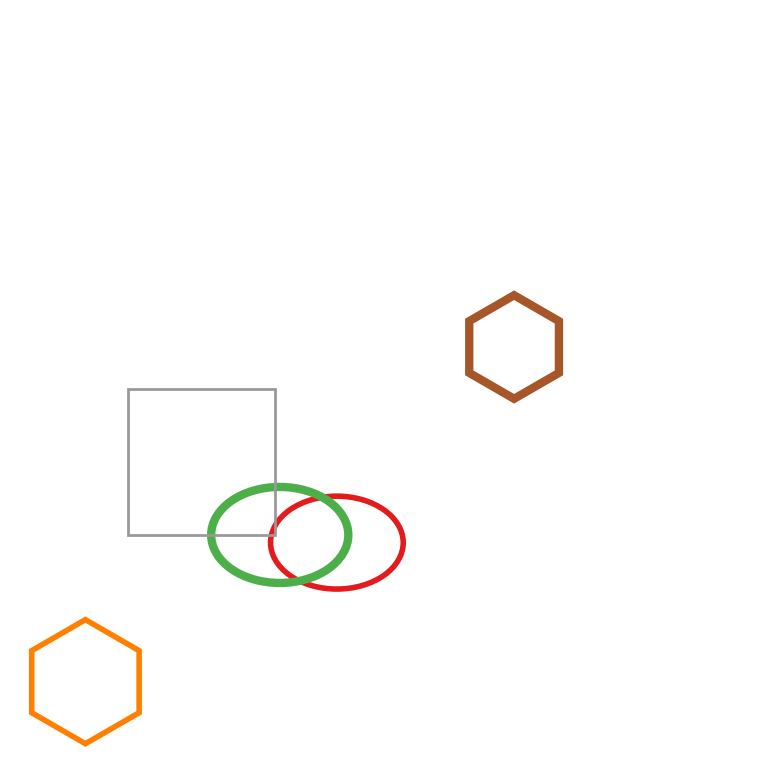[{"shape": "oval", "thickness": 2, "radius": 0.43, "center": [0.438, 0.295]}, {"shape": "oval", "thickness": 3, "radius": 0.45, "center": [0.363, 0.305]}, {"shape": "hexagon", "thickness": 2, "radius": 0.4, "center": [0.111, 0.115]}, {"shape": "hexagon", "thickness": 3, "radius": 0.34, "center": [0.668, 0.549]}, {"shape": "square", "thickness": 1, "radius": 0.48, "center": [0.262, 0.4]}]